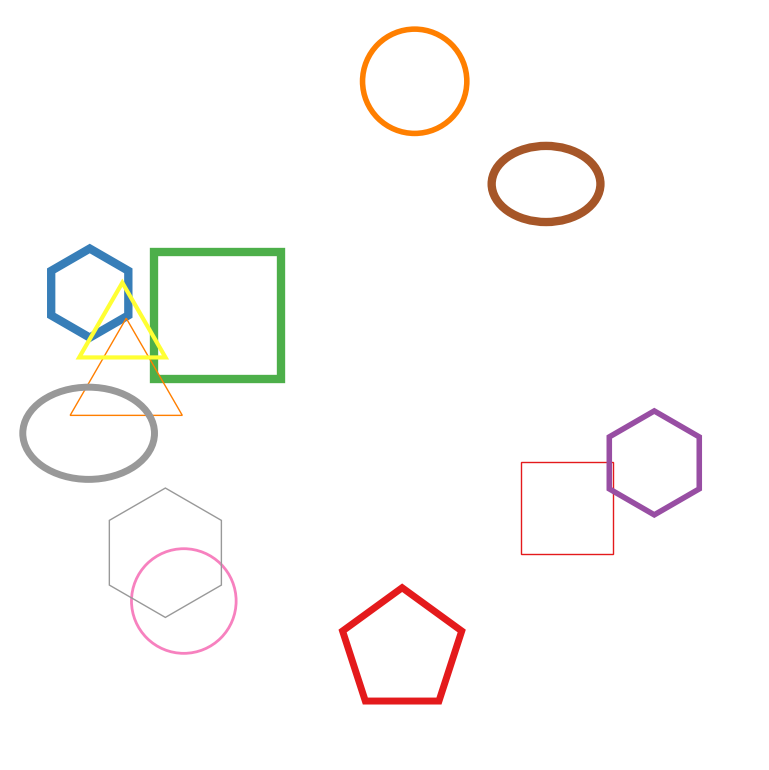[{"shape": "square", "thickness": 0.5, "radius": 0.3, "center": [0.736, 0.34]}, {"shape": "pentagon", "thickness": 2.5, "radius": 0.41, "center": [0.522, 0.155]}, {"shape": "hexagon", "thickness": 3, "radius": 0.29, "center": [0.117, 0.619]}, {"shape": "square", "thickness": 3, "radius": 0.41, "center": [0.282, 0.59]}, {"shape": "hexagon", "thickness": 2, "radius": 0.34, "center": [0.85, 0.399]}, {"shape": "triangle", "thickness": 0.5, "radius": 0.42, "center": [0.164, 0.503]}, {"shape": "circle", "thickness": 2, "radius": 0.34, "center": [0.539, 0.894]}, {"shape": "triangle", "thickness": 1.5, "radius": 0.32, "center": [0.159, 0.568]}, {"shape": "oval", "thickness": 3, "radius": 0.35, "center": [0.709, 0.761]}, {"shape": "circle", "thickness": 1, "radius": 0.34, "center": [0.239, 0.219]}, {"shape": "hexagon", "thickness": 0.5, "radius": 0.42, "center": [0.215, 0.282]}, {"shape": "oval", "thickness": 2.5, "radius": 0.43, "center": [0.115, 0.437]}]